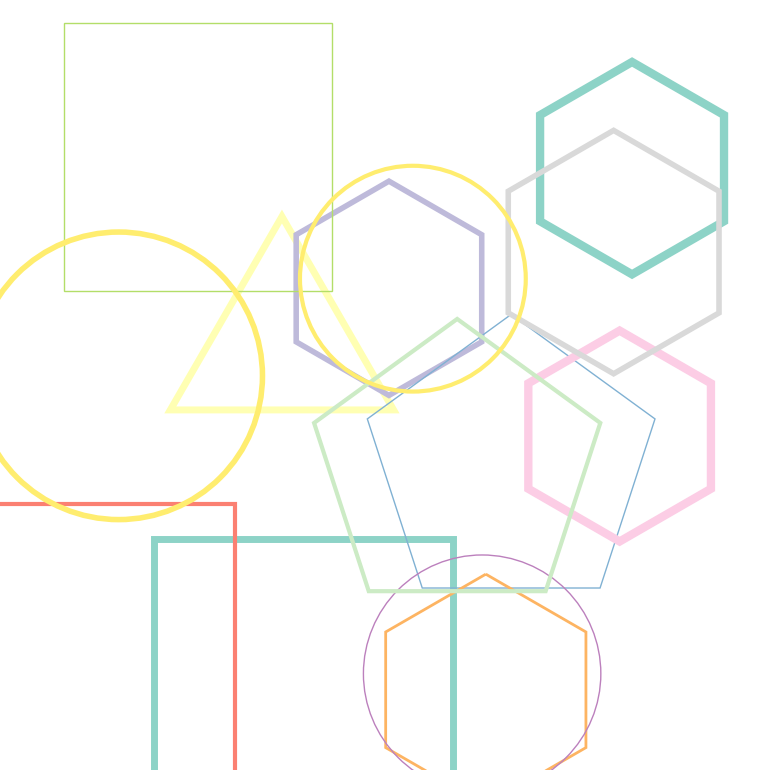[{"shape": "square", "thickness": 2.5, "radius": 0.97, "center": [0.395, 0.106]}, {"shape": "hexagon", "thickness": 3, "radius": 0.69, "center": [0.821, 0.782]}, {"shape": "triangle", "thickness": 2.5, "radius": 0.84, "center": [0.366, 0.551]}, {"shape": "hexagon", "thickness": 2, "radius": 0.7, "center": [0.505, 0.626]}, {"shape": "square", "thickness": 1.5, "radius": 1.0, "center": [0.106, 0.146]}, {"shape": "pentagon", "thickness": 0.5, "radius": 0.98, "center": [0.664, 0.395]}, {"shape": "hexagon", "thickness": 1, "radius": 0.75, "center": [0.631, 0.104]}, {"shape": "square", "thickness": 0.5, "radius": 0.87, "center": [0.257, 0.796]}, {"shape": "hexagon", "thickness": 3, "radius": 0.68, "center": [0.805, 0.434]}, {"shape": "hexagon", "thickness": 2, "radius": 0.79, "center": [0.797, 0.673]}, {"shape": "circle", "thickness": 0.5, "radius": 0.77, "center": [0.626, 0.125]}, {"shape": "pentagon", "thickness": 1.5, "radius": 0.98, "center": [0.594, 0.39]}, {"shape": "circle", "thickness": 2, "radius": 0.93, "center": [0.154, 0.512]}, {"shape": "circle", "thickness": 1.5, "radius": 0.73, "center": [0.536, 0.638]}]